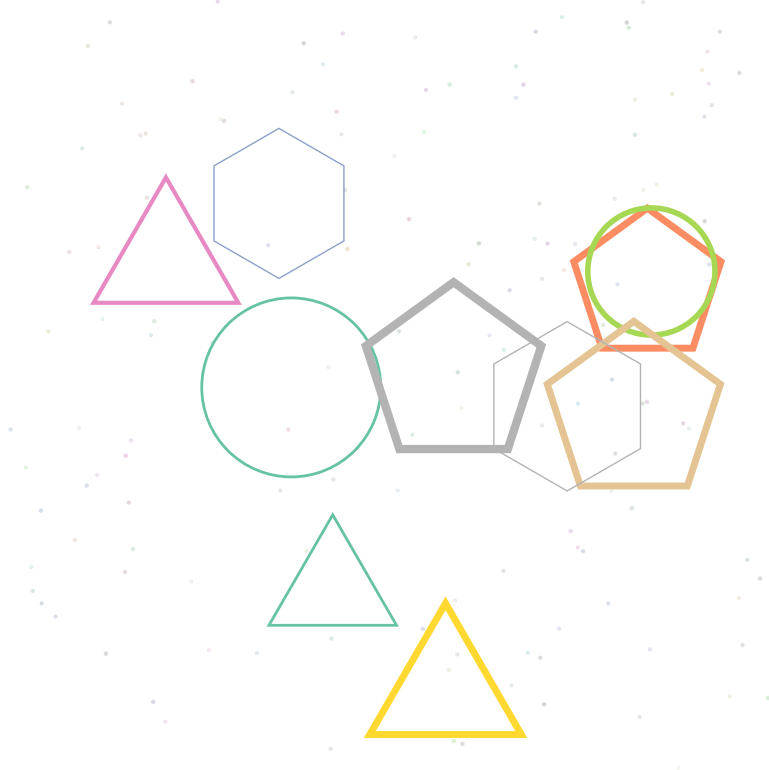[{"shape": "circle", "thickness": 1, "radius": 0.58, "center": [0.378, 0.497]}, {"shape": "triangle", "thickness": 1, "radius": 0.48, "center": [0.432, 0.236]}, {"shape": "pentagon", "thickness": 2.5, "radius": 0.5, "center": [0.841, 0.629]}, {"shape": "hexagon", "thickness": 0.5, "radius": 0.49, "center": [0.362, 0.736]}, {"shape": "triangle", "thickness": 1.5, "radius": 0.54, "center": [0.215, 0.661]}, {"shape": "circle", "thickness": 2, "radius": 0.41, "center": [0.846, 0.647]}, {"shape": "triangle", "thickness": 2.5, "radius": 0.57, "center": [0.579, 0.103]}, {"shape": "pentagon", "thickness": 2.5, "radius": 0.59, "center": [0.823, 0.464]}, {"shape": "hexagon", "thickness": 0.5, "radius": 0.55, "center": [0.737, 0.472]}, {"shape": "pentagon", "thickness": 3, "radius": 0.6, "center": [0.589, 0.514]}]